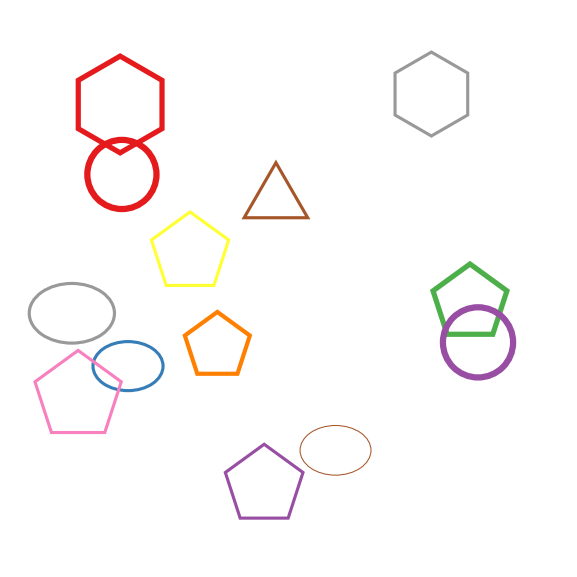[{"shape": "hexagon", "thickness": 2.5, "radius": 0.42, "center": [0.208, 0.818]}, {"shape": "circle", "thickness": 3, "radius": 0.3, "center": [0.211, 0.697]}, {"shape": "oval", "thickness": 1.5, "radius": 0.3, "center": [0.222, 0.365]}, {"shape": "pentagon", "thickness": 2.5, "radius": 0.34, "center": [0.814, 0.475]}, {"shape": "pentagon", "thickness": 1.5, "radius": 0.35, "center": [0.457, 0.159]}, {"shape": "circle", "thickness": 3, "radius": 0.3, "center": [0.828, 0.406]}, {"shape": "pentagon", "thickness": 2, "radius": 0.3, "center": [0.376, 0.4]}, {"shape": "pentagon", "thickness": 1.5, "radius": 0.35, "center": [0.329, 0.562]}, {"shape": "oval", "thickness": 0.5, "radius": 0.31, "center": [0.581, 0.219]}, {"shape": "triangle", "thickness": 1.5, "radius": 0.32, "center": [0.478, 0.654]}, {"shape": "pentagon", "thickness": 1.5, "radius": 0.39, "center": [0.135, 0.314]}, {"shape": "hexagon", "thickness": 1.5, "radius": 0.36, "center": [0.747, 0.836]}, {"shape": "oval", "thickness": 1.5, "radius": 0.37, "center": [0.124, 0.457]}]